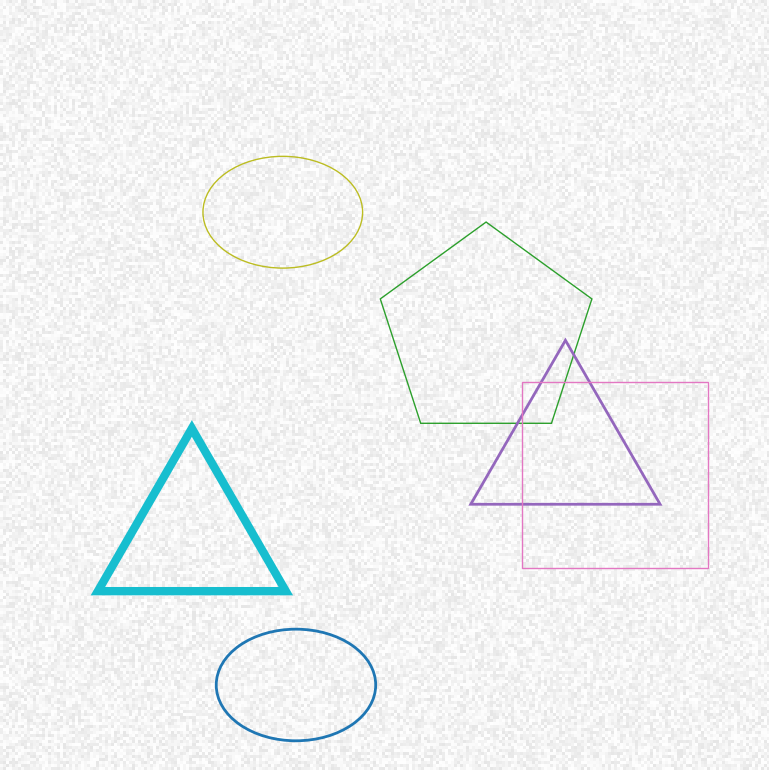[{"shape": "oval", "thickness": 1, "radius": 0.52, "center": [0.384, 0.11]}, {"shape": "pentagon", "thickness": 0.5, "radius": 0.72, "center": [0.631, 0.567]}, {"shape": "triangle", "thickness": 1, "radius": 0.71, "center": [0.734, 0.416]}, {"shape": "square", "thickness": 0.5, "radius": 0.6, "center": [0.799, 0.383]}, {"shape": "oval", "thickness": 0.5, "radius": 0.52, "center": [0.367, 0.724]}, {"shape": "triangle", "thickness": 3, "radius": 0.7, "center": [0.249, 0.303]}]